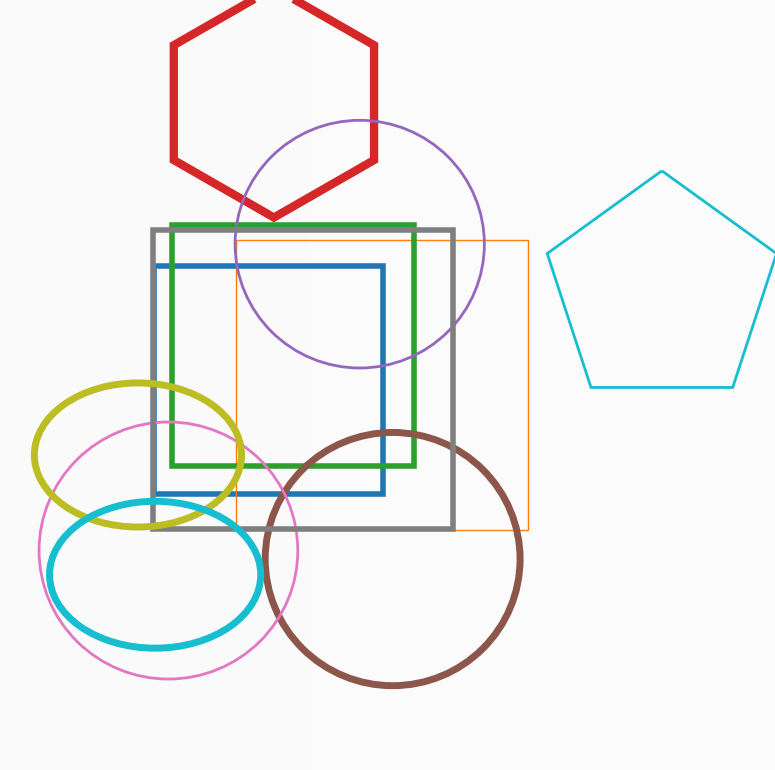[{"shape": "square", "thickness": 2, "radius": 0.74, "center": [0.347, 0.507]}, {"shape": "square", "thickness": 0.5, "radius": 0.94, "center": [0.493, 0.5]}, {"shape": "square", "thickness": 2, "radius": 0.78, "center": [0.378, 0.551]}, {"shape": "hexagon", "thickness": 3, "radius": 0.75, "center": [0.353, 0.867]}, {"shape": "circle", "thickness": 1, "radius": 0.8, "center": [0.464, 0.683]}, {"shape": "circle", "thickness": 2.5, "radius": 0.82, "center": [0.507, 0.274]}, {"shape": "circle", "thickness": 1, "radius": 0.83, "center": [0.217, 0.285]}, {"shape": "square", "thickness": 2, "radius": 0.97, "center": [0.391, 0.507]}, {"shape": "oval", "thickness": 2.5, "radius": 0.67, "center": [0.178, 0.409]}, {"shape": "oval", "thickness": 2.5, "radius": 0.68, "center": [0.2, 0.254]}, {"shape": "pentagon", "thickness": 1, "radius": 0.78, "center": [0.854, 0.623]}]